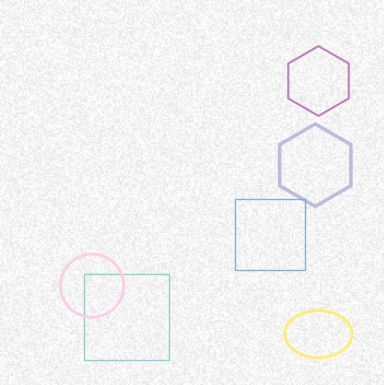[{"shape": "square", "thickness": 1, "radius": 0.56, "center": [0.328, 0.177]}, {"shape": "hexagon", "thickness": 2.5, "radius": 0.53, "center": [0.819, 0.571]}, {"shape": "square", "thickness": 1, "radius": 0.46, "center": [0.701, 0.39]}, {"shape": "circle", "thickness": 2, "radius": 0.41, "center": [0.239, 0.258]}, {"shape": "hexagon", "thickness": 1.5, "radius": 0.45, "center": [0.827, 0.79]}, {"shape": "oval", "thickness": 2, "radius": 0.44, "center": [0.827, 0.132]}]